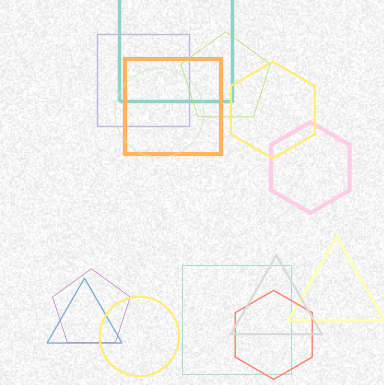[{"shape": "square", "thickness": 2.5, "radius": 0.74, "center": [0.455, 0.886]}, {"shape": "square", "thickness": 0.5, "radius": 0.71, "center": [0.615, 0.17]}, {"shape": "triangle", "thickness": 2, "radius": 0.72, "center": [0.874, 0.239]}, {"shape": "square", "thickness": 1, "radius": 0.6, "center": [0.372, 0.792]}, {"shape": "hexagon", "thickness": 1, "radius": 0.58, "center": [0.711, 0.13]}, {"shape": "triangle", "thickness": 1, "radius": 0.56, "center": [0.219, 0.165]}, {"shape": "square", "thickness": 3, "radius": 0.62, "center": [0.448, 0.723]}, {"shape": "pentagon", "thickness": 0.5, "radius": 0.61, "center": [0.586, 0.795]}, {"shape": "hexagon", "thickness": 3, "radius": 0.59, "center": [0.806, 0.565]}, {"shape": "triangle", "thickness": 1.5, "radius": 0.68, "center": [0.718, 0.2]}, {"shape": "pentagon", "thickness": 0.5, "radius": 0.53, "center": [0.237, 0.196]}, {"shape": "circle", "thickness": 0.5, "radius": 0.58, "center": [0.414, 0.707]}, {"shape": "circle", "thickness": 1.5, "radius": 0.52, "center": [0.362, 0.126]}, {"shape": "hexagon", "thickness": 1.5, "radius": 0.63, "center": [0.709, 0.714]}]